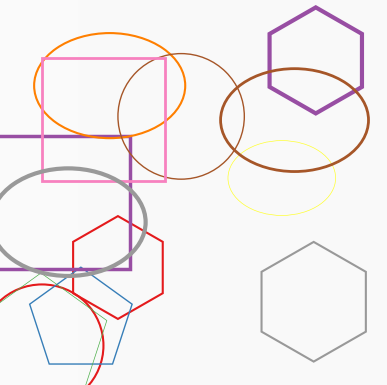[{"shape": "circle", "thickness": 1.5, "radius": 0.79, "center": [0.108, 0.103]}, {"shape": "hexagon", "thickness": 1.5, "radius": 0.67, "center": [0.304, 0.305]}, {"shape": "pentagon", "thickness": 1, "radius": 0.69, "center": [0.209, 0.167]}, {"shape": "pentagon", "thickness": 0.5, "radius": 0.89, "center": [0.106, 0.112]}, {"shape": "square", "thickness": 2.5, "radius": 0.86, "center": [0.163, 0.473]}, {"shape": "hexagon", "thickness": 3, "radius": 0.69, "center": [0.815, 0.843]}, {"shape": "oval", "thickness": 1.5, "radius": 0.97, "center": [0.283, 0.778]}, {"shape": "oval", "thickness": 0.5, "radius": 0.69, "center": [0.727, 0.538]}, {"shape": "circle", "thickness": 1, "radius": 0.82, "center": [0.467, 0.698]}, {"shape": "oval", "thickness": 2, "radius": 0.95, "center": [0.76, 0.688]}, {"shape": "square", "thickness": 2, "radius": 0.79, "center": [0.267, 0.689]}, {"shape": "hexagon", "thickness": 1.5, "radius": 0.78, "center": [0.81, 0.216]}, {"shape": "oval", "thickness": 3, "radius": 1.0, "center": [0.176, 0.423]}]